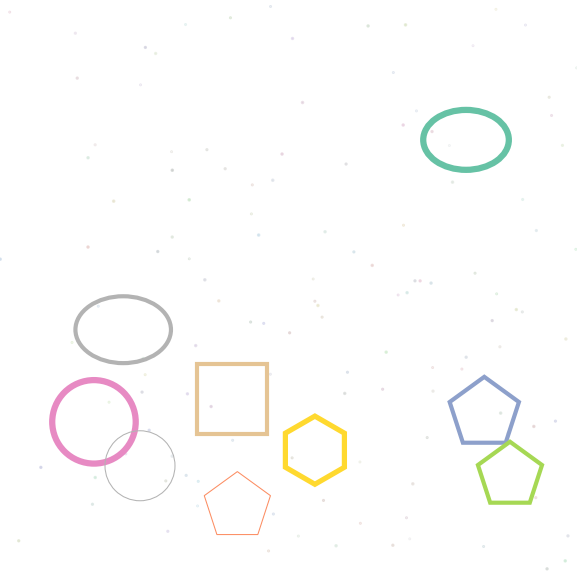[{"shape": "oval", "thickness": 3, "radius": 0.37, "center": [0.807, 0.757]}, {"shape": "pentagon", "thickness": 0.5, "radius": 0.3, "center": [0.411, 0.122]}, {"shape": "pentagon", "thickness": 2, "radius": 0.32, "center": [0.839, 0.284]}, {"shape": "circle", "thickness": 3, "radius": 0.36, "center": [0.163, 0.269]}, {"shape": "pentagon", "thickness": 2, "radius": 0.29, "center": [0.883, 0.176]}, {"shape": "hexagon", "thickness": 2.5, "radius": 0.29, "center": [0.545, 0.22]}, {"shape": "square", "thickness": 2, "radius": 0.3, "center": [0.402, 0.308]}, {"shape": "circle", "thickness": 0.5, "radius": 0.3, "center": [0.242, 0.193]}, {"shape": "oval", "thickness": 2, "radius": 0.41, "center": [0.213, 0.428]}]